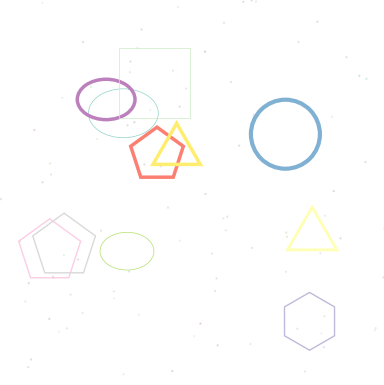[{"shape": "oval", "thickness": 0.5, "radius": 0.45, "center": [0.32, 0.706]}, {"shape": "triangle", "thickness": 2, "radius": 0.37, "center": [0.811, 0.388]}, {"shape": "hexagon", "thickness": 1, "radius": 0.38, "center": [0.804, 0.165]}, {"shape": "pentagon", "thickness": 2.5, "radius": 0.36, "center": [0.408, 0.598]}, {"shape": "circle", "thickness": 3, "radius": 0.45, "center": [0.741, 0.651]}, {"shape": "oval", "thickness": 0.5, "radius": 0.35, "center": [0.33, 0.348]}, {"shape": "pentagon", "thickness": 1, "radius": 0.42, "center": [0.129, 0.347]}, {"shape": "pentagon", "thickness": 1, "radius": 0.43, "center": [0.167, 0.361]}, {"shape": "oval", "thickness": 2.5, "radius": 0.37, "center": [0.276, 0.742]}, {"shape": "square", "thickness": 0.5, "radius": 0.46, "center": [0.401, 0.784]}, {"shape": "triangle", "thickness": 2.5, "radius": 0.35, "center": [0.459, 0.608]}]